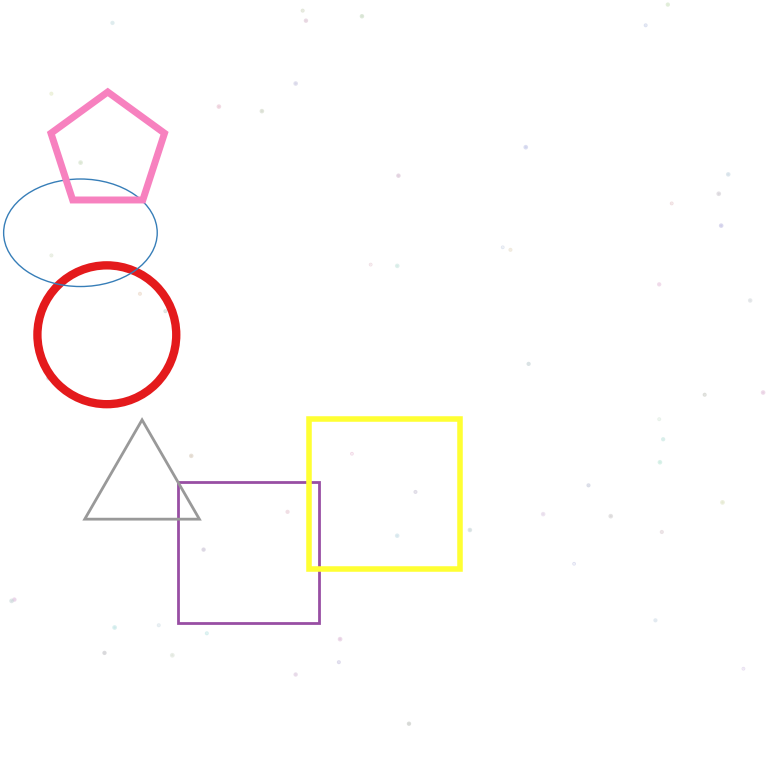[{"shape": "circle", "thickness": 3, "radius": 0.45, "center": [0.139, 0.565]}, {"shape": "oval", "thickness": 0.5, "radius": 0.5, "center": [0.104, 0.698]}, {"shape": "square", "thickness": 1, "radius": 0.46, "center": [0.322, 0.283]}, {"shape": "square", "thickness": 2, "radius": 0.49, "center": [0.499, 0.359]}, {"shape": "pentagon", "thickness": 2.5, "radius": 0.39, "center": [0.14, 0.803]}, {"shape": "triangle", "thickness": 1, "radius": 0.43, "center": [0.184, 0.369]}]